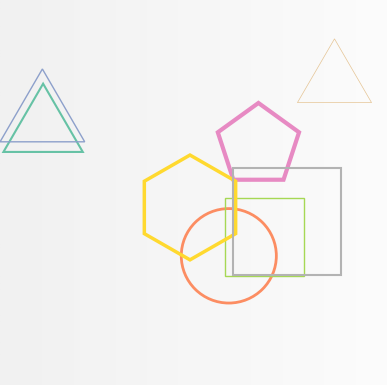[{"shape": "triangle", "thickness": 1.5, "radius": 0.59, "center": [0.111, 0.664]}, {"shape": "circle", "thickness": 2, "radius": 0.61, "center": [0.59, 0.336]}, {"shape": "triangle", "thickness": 1, "radius": 0.63, "center": [0.109, 0.695]}, {"shape": "pentagon", "thickness": 3, "radius": 0.55, "center": [0.667, 0.622]}, {"shape": "square", "thickness": 1, "radius": 0.51, "center": [0.683, 0.385]}, {"shape": "hexagon", "thickness": 2.5, "radius": 0.68, "center": [0.49, 0.461]}, {"shape": "triangle", "thickness": 0.5, "radius": 0.55, "center": [0.863, 0.789]}, {"shape": "square", "thickness": 1.5, "radius": 0.7, "center": [0.74, 0.425]}]